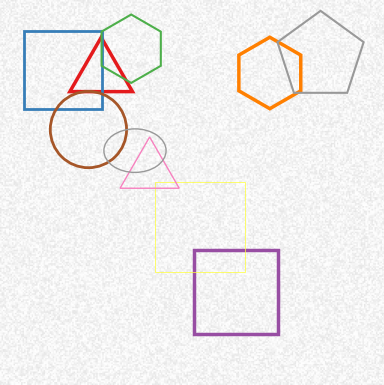[{"shape": "triangle", "thickness": 2.5, "radius": 0.47, "center": [0.263, 0.809]}, {"shape": "square", "thickness": 2, "radius": 0.51, "center": [0.163, 0.817]}, {"shape": "hexagon", "thickness": 1.5, "radius": 0.44, "center": [0.341, 0.873]}, {"shape": "square", "thickness": 2.5, "radius": 0.55, "center": [0.612, 0.241]}, {"shape": "hexagon", "thickness": 2.5, "radius": 0.46, "center": [0.701, 0.81]}, {"shape": "square", "thickness": 0.5, "radius": 0.58, "center": [0.52, 0.41]}, {"shape": "circle", "thickness": 2, "radius": 0.5, "center": [0.23, 0.663]}, {"shape": "triangle", "thickness": 1, "radius": 0.44, "center": [0.389, 0.555]}, {"shape": "pentagon", "thickness": 1.5, "radius": 0.59, "center": [0.833, 0.854]}, {"shape": "oval", "thickness": 1, "radius": 0.4, "center": [0.351, 0.609]}]